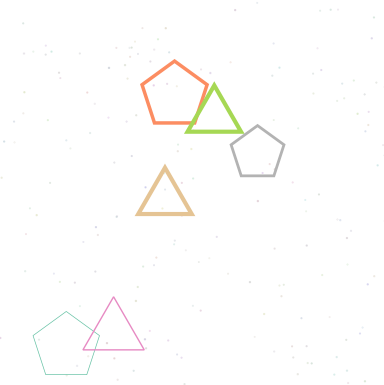[{"shape": "pentagon", "thickness": 0.5, "radius": 0.45, "center": [0.172, 0.1]}, {"shape": "pentagon", "thickness": 2.5, "radius": 0.44, "center": [0.453, 0.753]}, {"shape": "triangle", "thickness": 1, "radius": 0.46, "center": [0.295, 0.137]}, {"shape": "triangle", "thickness": 3, "radius": 0.4, "center": [0.557, 0.698]}, {"shape": "triangle", "thickness": 3, "radius": 0.4, "center": [0.428, 0.484]}, {"shape": "pentagon", "thickness": 2, "radius": 0.36, "center": [0.669, 0.602]}]